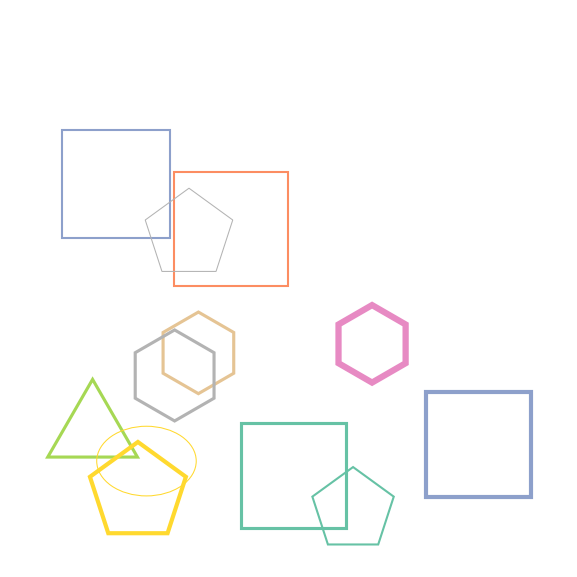[{"shape": "square", "thickness": 1.5, "radius": 0.46, "center": [0.508, 0.176]}, {"shape": "pentagon", "thickness": 1, "radius": 0.37, "center": [0.611, 0.116]}, {"shape": "square", "thickness": 1, "radius": 0.49, "center": [0.4, 0.602]}, {"shape": "square", "thickness": 2, "radius": 0.45, "center": [0.829, 0.229]}, {"shape": "square", "thickness": 1, "radius": 0.47, "center": [0.201, 0.681]}, {"shape": "hexagon", "thickness": 3, "radius": 0.34, "center": [0.644, 0.404]}, {"shape": "triangle", "thickness": 1.5, "radius": 0.45, "center": [0.16, 0.253]}, {"shape": "oval", "thickness": 0.5, "radius": 0.43, "center": [0.254, 0.201]}, {"shape": "pentagon", "thickness": 2, "radius": 0.44, "center": [0.239, 0.146]}, {"shape": "hexagon", "thickness": 1.5, "radius": 0.35, "center": [0.344, 0.388]}, {"shape": "hexagon", "thickness": 1.5, "radius": 0.39, "center": [0.302, 0.349]}, {"shape": "pentagon", "thickness": 0.5, "radius": 0.4, "center": [0.327, 0.594]}]